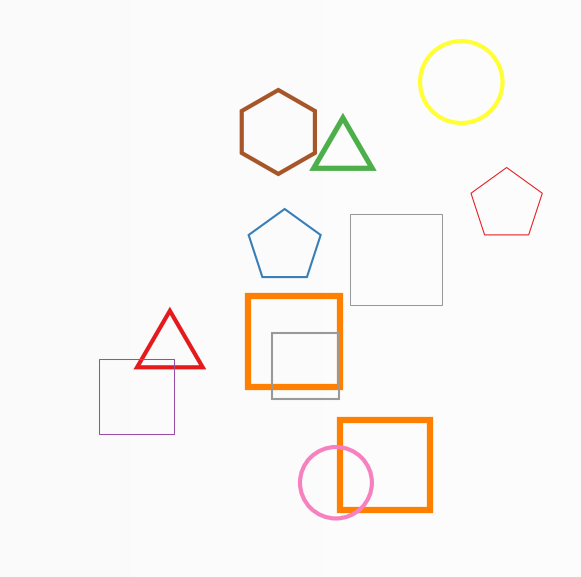[{"shape": "triangle", "thickness": 2, "radius": 0.33, "center": [0.292, 0.396]}, {"shape": "pentagon", "thickness": 0.5, "radius": 0.32, "center": [0.872, 0.645]}, {"shape": "pentagon", "thickness": 1, "radius": 0.33, "center": [0.49, 0.572]}, {"shape": "triangle", "thickness": 2.5, "radius": 0.29, "center": [0.59, 0.737]}, {"shape": "square", "thickness": 0.5, "radius": 0.32, "center": [0.235, 0.312]}, {"shape": "square", "thickness": 3, "radius": 0.39, "center": [0.662, 0.194]}, {"shape": "square", "thickness": 3, "radius": 0.4, "center": [0.505, 0.408]}, {"shape": "circle", "thickness": 2, "radius": 0.35, "center": [0.794, 0.857]}, {"shape": "hexagon", "thickness": 2, "radius": 0.36, "center": [0.479, 0.771]}, {"shape": "circle", "thickness": 2, "radius": 0.31, "center": [0.578, 0.163]}, {"shape": "square", "thickness": 1, "radius": 0.29, "center": [0.525, 0.366]}, {"shape": "square", "thickness": 0.5, "radius": 0.39, "center": [0.681, 0.55]}]